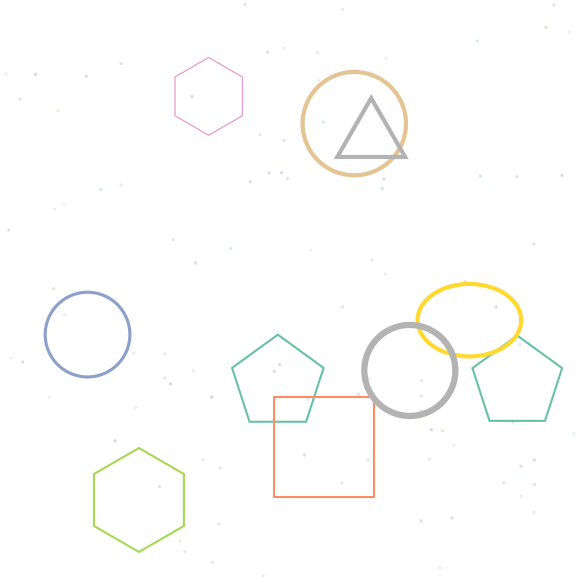[{"shape": "pentagon", "thickness": 1, "radius": 0.41, "center": [0.896, 0.336]}, {"shape": "pentagon", "thickness": 1, "radius": 0.42, "center": [0.481, 0.336]}, {"shape": "square", "thickness": 1, "radius": 0.43, "center": [0.561, 0.225]}, {"shape": "circle", "thickness": 1.5, "radius": 0.37, "center": [0.152, 0.42]}, {"shape": "hexagon", "thickness": 0.5, "radius": 0.34, "center": [0.361, 0.832]}, {"shape": "hexagon", "thickness": 1, "radius": 0.45, "center": [0.241, 0.133]}, {"shape": "oval", "thickness": 2, "radius": 0.45, "center": [0.813, 0.445]}, {"shape": "circle", "thickness": 2, "radius": 0.45, "center": [0.613, 0.785]}, {"shape": "circle", "thickness": 3, "radius": 0.39, "center": [0.71, 0.358]}, {"shape": "triangle", "thickness": 2, "radius": 0.34, "center": [0.643, 0.761]}]